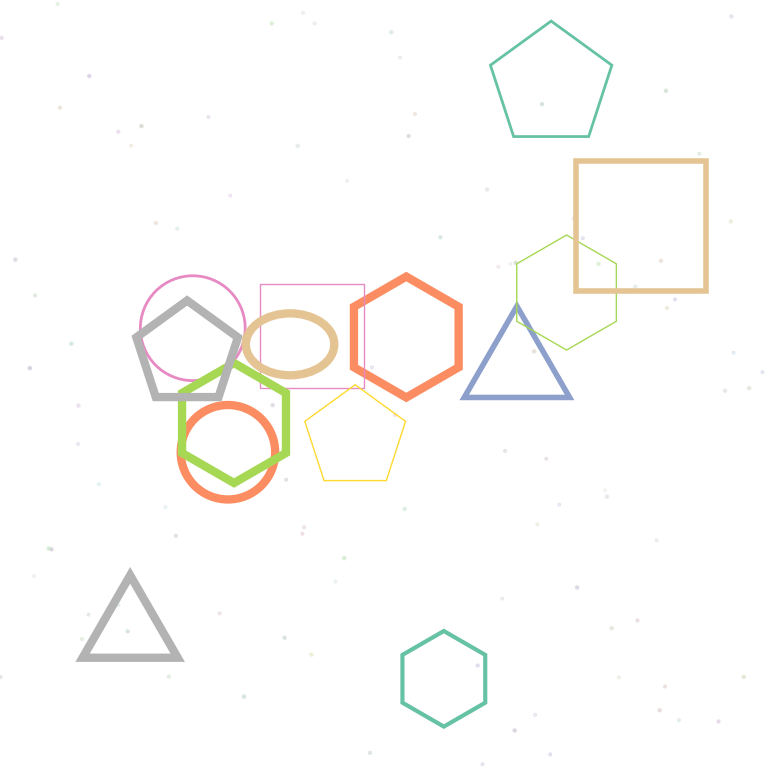[{"shape": "pentagon", "thickness": 1, "radius": 0.41, "center": [0.716, 0.89]}, {"shape": "hexagon", "thickness": 1.5, "radius": 0.31, "center": [0.576, 0.118]}, {"shape": "hexagon", "thickness": 3, "radius": 0.39, "center": [0.528, 0.562]}, {"shape": "circle", "thickness": 3, "radius": 0.31, "center": [0.296, 0.413]}, {"shape": "triangle", "thickness": 2, "radius": 0.4, "center": [0.671, 0.523]}, {"shape": "circle", "thickness": 1, "radius": 0.34, "center": [0.25, 0.574]}, {"shape": "square", "thickness": 0.5, "radius": 0.34, "center": [0.405, 0.563]}, {"shape": "hexagon", "thickness": 3, "radius": 0.39, "center": [0.304, 0.451]}, {"shape": "hexagon", "thickness": 0.5, "radius": 0.37, "center": [0.736, 0.62]}, {"shape": "pentagon", "thickness": 0.5, "radius": 0.34, "center": [0.461, 0.432]}, {"shape": "square", "thickness": 2, "radius": 0.42, "center": [0.833, 0.706]}, {"shape": "oval", "thickness": 3, "radius": 0.29, "center": [0.377, 0.553]}, {"shape": "pentagon", "thickness": 3, "radius": 0.35, "center": [0.243, 0.54]}, {"shape": "triangle", "thickness": 3, "radius": 0.36, "center": [0.169, 0.181]}]